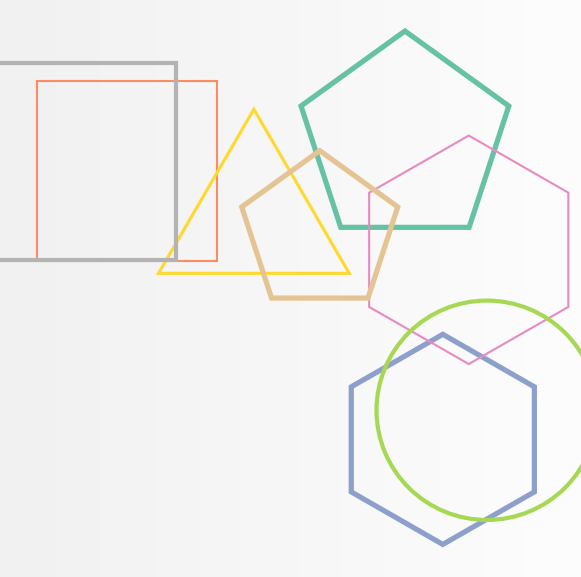[{"shape": "pentagon", "thickness": 2.5, "radius": 0.94, "center": [0.697, 0.758]}, {"shape": "square", "thickness": 1, "radius": 0.78, "center": [0.219, 0.703]}, {"shape": "hexagon", "thickness": 2.5, "radius": 0.91, "center": [0.762, 0.238]}, {"shape": "hexagon", "thickness": 1, "radius": 0.99, "center": [0.806, 0.567]}, {"shape": "circle", "thickness": 2, "radius": 0.95, "center": [0.838, 0.289]}, {"shape": "triangle", "thickness": 1.5, "radius": 0.95, "center": [0.437, 0.621]}, {"shape": "pentagon", "thickness": 2.5, "radius": 0.71, "center": [0.55, 0.597]}, {"shape": "square", "thickness": 2, "radius": 0.85, "center": [0.132, 0.719]}]